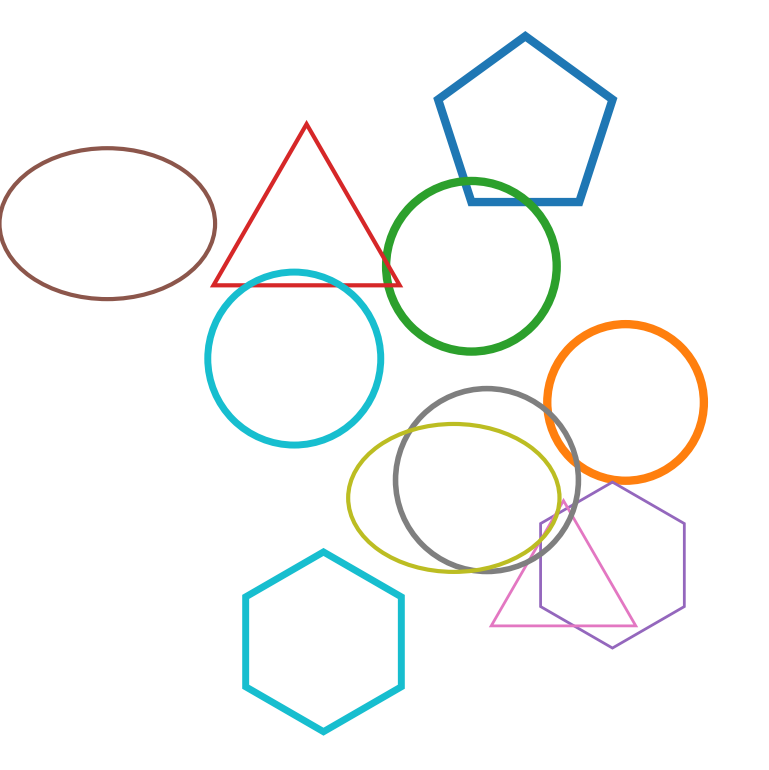[{"shape": "pentagon", "thickness": 3, "radius": 0.6, "center": [0.682, 0.834]}, {"shape": "circle", "thickness": 3, "radius": 0.51, "center": [0.812, 0.477]}, {"shape": "circle", "thickness": 3, "radius": 0.55, "center": [0.612, 0.654]}, {"shape": "triangle", "thickness": 1.5, "radius": 0.7, "center": [0.398, 0.699]}, {"shape": "hexagon", "thickness": 1, "radius": 0.54, "center": [0.795, 0.266]}, {"shape": "oval", "thickness": 1.5, "radius": 0.7, "center": [0.139, 0.71]}, {"shape": "triangle", "thickness": 1, "radius": 0.54, "center": [0.732, 0.241]}, {"shape": "circle", "thickness": 2, "radius": 0.59, "center": [0.632, 0.377]}, {"shape": "oval", "thickness": 1.5, "radius": 0.69, "center": [0.589, 0.353]}, {"shape": "circle", "thickness": 2.5, "radius": 0.56, "center": [0.382, 0.534]}, {"shape": "hexagon", "thickness": 2.5, "radius": 0.58, "center": [0.42, 0.166]}]